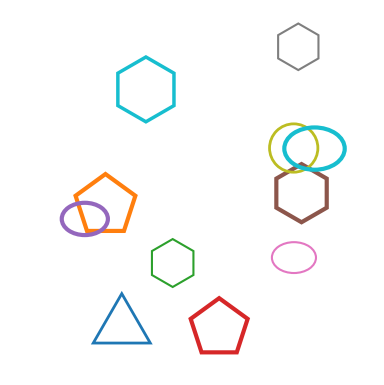[{"shape": "triangle", "thickness": 2, "radius": 0.43, "center": [0.316, 0.152]}, {"shape": "pentagon", "thickness": 3, "radius": 0.41, "center": [0.274, 0.466]}, {"shape": "hexagon", "thickness": 1.5, "radius": 0.31, "center": [0.449, 0.317]}, {"shape": "pentagon", "thickness": 3, "radius": 0.39, "center": [0.569, 0.148]}, {"shape": "oval", "thickness": 3, "radius": 0.3, "center": [0.22, 0.431]}, {"shape": "hexagon", "thickness": 3, "radius": 0.38, "center": [0.783, 0.498]}, {"shape": "oval", "thickness": 1.5, "radius": 0.29, "center": [0.763, 0.331]}, {"shape": "hexagon", "thickness": 1.5, "radius": 0.3, "center": [0.775, 0.878]}, {"shape": "circle", "thickness": 2, "radius": 0.31, "center": [0.763, 0.616]}, {"shape": "oval", "thickness": 3, "radius": 0.39, "center": [0.817, 0.614]}, {"shape": "hexagon", "thickness": 2.5, "radius": 0.42, "center": [0.379, 0.768]}]